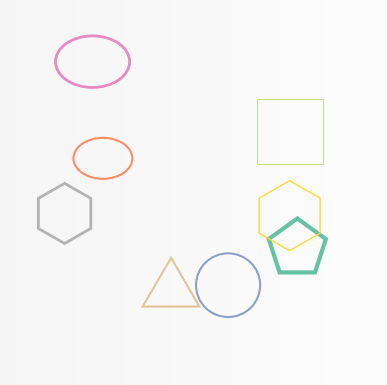[{"shape": "pentagon", "thickness": 3, "radius": 0.39, "center": [0.767, 0.355]}, {"shape": "oval", "thickness": 1.5, "radius": 0.38, "center": [0.266, 0.589]}, {"shape": "circle", "thickness": 1.5, "radius": 0.41, "center": [0.589, 0.259]}, {"shape": "oval", "thickness": 2, "radius": 0.48, "center": [0.239, 0.84]}, {"shape": "square", "thickness": 0.5, "radius": 0.43, "center": [0.749, 0.658]}, {"shape": "hexagon", "thickness": 1, "radius": 0.45, "center": [0.747, 0.44]}, {"shape": "triangle", "thickness": 1.5, "radius": 0.42, "center": [0.442, 0.246]}, {"shape": "hexagon", "thickness": 2, "radius": 0.39, "center": [0.167, 0.446]}]